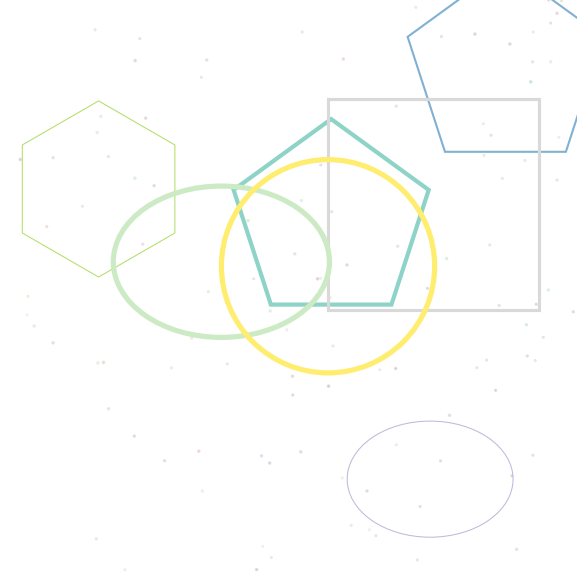[{"shape": "pentagon", "thickness": 2, "radius": 0.89, "center": [0.573, 0.615]}, {"shape": "oval", "thickness": 0.5, "radius": 0.72, "center": [0.745, 0.169]}, {"shape": "pentagon", "thickness": 1, "radius": 0.89, "center": [0.875, 0.88]}, {"shape": "hexagon", "thickness": 0.5, "radius": 0.76, "center": [0.171, 0.672]}, {"shape": "square", "thickness": 1.5, "radius": 0.91, "center": [0.751, 0.645]}, {"shape": "oval", "thickness": 2.5, "radius": 0.94, "center": [0.383, 0.546]}, {"shape": "circle", "thickness": 2.5, "radius": 0.92, "center": [0.568, 0.538]}]